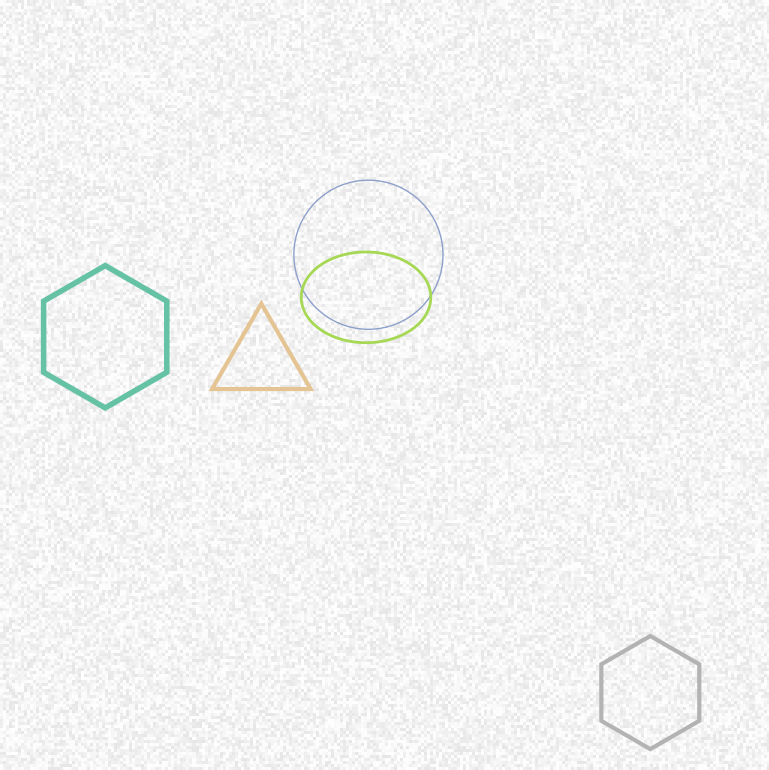[{"shape": "hexagon", "thickness": 2, "radius": 0.46, "center": [0.137, 0.563]}, {"shape": "circle", "thickness": 0.5, "radius": 0.48, "center": [0.478, 0.669]}, {"shape": "oval", "thickness": 1, "radius": 0.42, "center": [0.475, 0.614]}, {"shape": "triangle", "thickness": 1.5, "radius": 0.37, "center": [0.339, 0.532]}, {"shape": "hexagon", "thickness": 1.5, "radius": 0.37, "center": [0.845, 0.101]}]